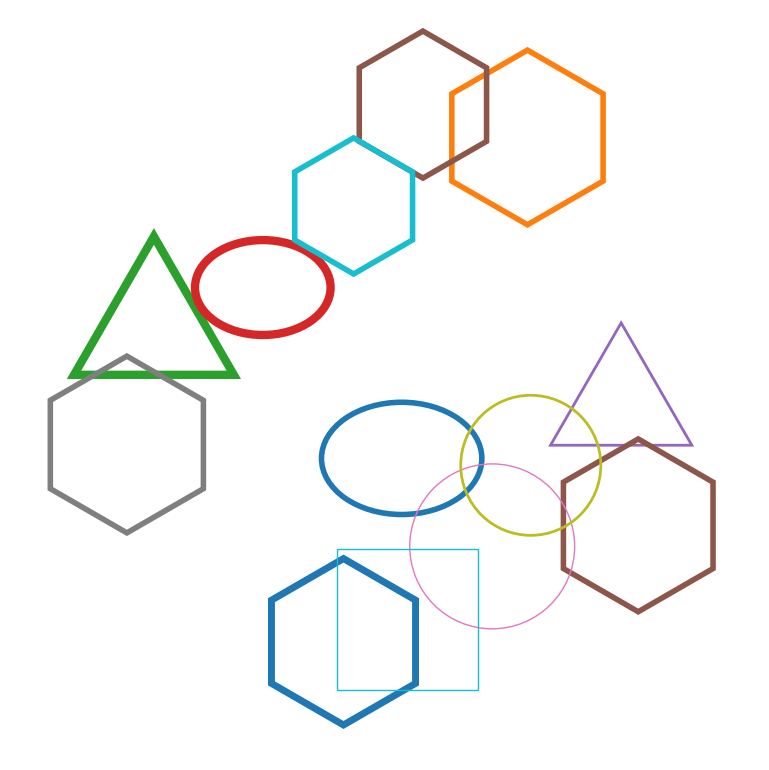[{"shape": "oval", "thickness": 2, "radius": 0.52, "center": [0.522, 0.405]}, {"shape": "hexagon", "thickness": 2.5, "radius": 0.54, "center": [0.446, 0.167]}, {"shape": "hexagon", "thickness": 2, "radius": 0.57, "center": [0.685, 0.822]}, {"shape": "triangle", "thickness": 3, "radius": 0.6, "center": [0.2, 0.573]}, {"shape": "oval", "thickness": 3, "radius": 0.44, "center": [0.341, 0.627]}, {"shape": "triangle", "thickness": 1, "radius": 0.53, "center": [0.807, 0.475]}, {"shape": "hexagon", "thickness": 2, "radius": 0.56, "center": [0.829, 0.318]}, {"shape": "hexagon", "thickness": 2, "radius": 0.48, "center": [0.549, 0.864]}, {"shape": "circle", "thickness": 0.5, "radius": 0.54, "center": [0.639, 0.29]}, {"shape": "hexagon", "thickness": 2, "radius": 0.57, "center": [0.165, 0.423]}, {"shape": "circle", "thickness": 1, "radius": 0.45, "center": [0.689, 0.396]}, {"shape": "square", "thickness": 0.5, "radius": 0.46, "center": [0.529, 0.195]}, {"shape": "hexagon", "thickness": 2, "radius": 0.44, "center": [0.459, 0.733]}]